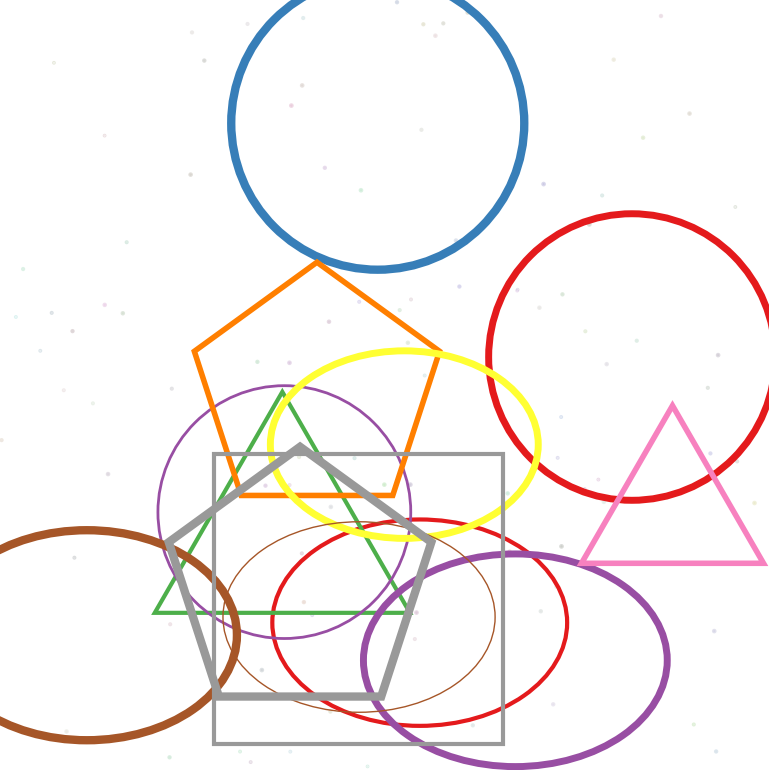[{"shape": "circle", "thickness": 2.5, "radius": 0.93, "center": [0.821, 0.536]}, {"shape": "oval", "thickness": 1.5, "radius": 0.96, "center": [0.545, 0.191]}, {"shape": "circle", "thickness": 3, "radius": 0.95, "center": [0.491, 0.84]}, {"shape": "triangle", "thickness": 1.5, "radius": 0.96, "center": [0.367, 0.3]}, {"shape": "oval", "thickness": 2.5, "radius": 0.99, "center": [0.669, 0.143]}, {"shape": "circle", "thickness": 1, "radius": 0.82, "center": [0.369, 0.335]}, {"shape": "pentagon", "thickness": 2, "radius": 0.84, "center": [0.412, 0.492]}, {"shape": "oval", "thickness": 2.5, "radius": 0.87, "center": [0.525, 0.423]}, {"shape": "oval", "thickness": 0.5, "radius": 0.88, "center": [0.466, 0.199]}, {"shape": "oval", "thickness": 3, "radius": 0.97, "center": [0.113, 0.175]}, {"shape": "triangle", "thickness": 2, "radius": 0.68, "center": [0.873, 0.337]}, {"shape": "square", "thickness": 1.5, "radius": 0.94, "center": [0.465, 0.222]}, {"shape": "pentagon", "thickness": 3, "radius": 0.9, "center": [0.39, 0.24]}]